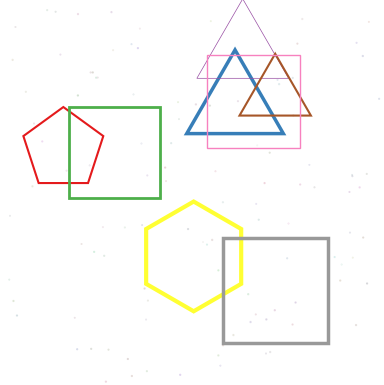[{"shape": "pentagon", "thickness": 1.5, "radius": 0.55, "center": [0.165, 0.613]}, {"shape": "triangle", "thickness": 2.5, "radius": 0.72, "center": [0.61, 0.725]}, {"shape": "square", "thickness": 2, "radius": 0.59, "center": [0.298, 0.604]}, {"shape": "triangle", "thickness": 0.5, "radius": 0.69, "center": [0.63, 0.865]}, {"shape": "hexagon", "thickness": 3, "radius": 0.71, "center": [0.503, 0.334]}, {"shape": "triangle", "thickness": 1.5, "radius": 0.54, "center": [0.715, 0.753]}, {"shape": "square", "thickness": 1, "radius": 0.61, "center": [0.659, 0.736]}, {"shape": "square", "thickness": 2.5, "radius": 0.68, "center": [0.716, 0.246]}]